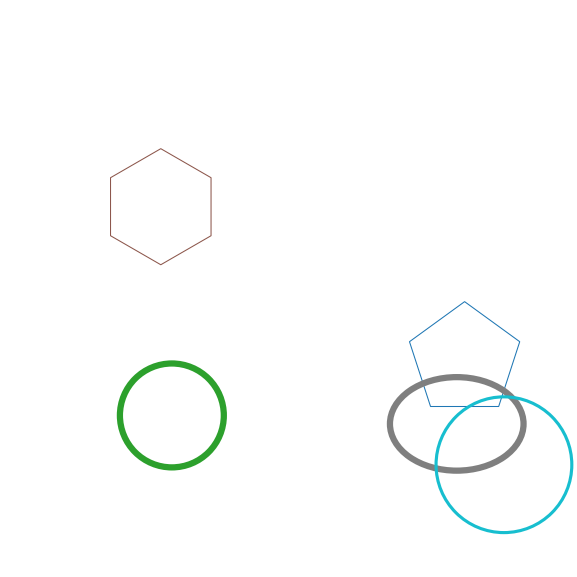[{"shape": "pentagon", "thickness": 0.5, "radius": 0.5, "center": [0.805, 0.376]}, {"shape": "circle", "thickness": 3, "radius": 0.45, "center": [0.298, 0.28]}, {"shape": "hexagon", "thickness": 0.5, "radius": 0.5, "center": [0.278, 0.641]}, {"shape": "oval", "thickness": 3, "radius": 0.58, "center": [0.791, 0.265]}, {"shape": "circle", "thickness": 1.5, "radius": 0.59, "center": [0.873, 0.194]}]